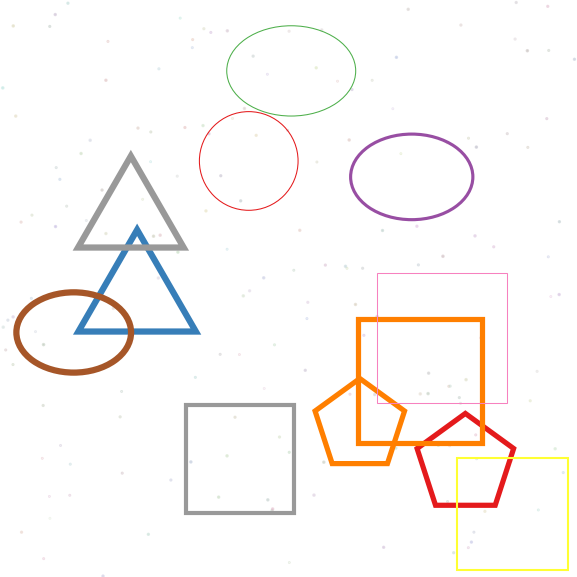[{"shape": "circle", "thickness": 0.5, "radius": 0.43, "center": [0.431, 0.72]}, {"shape": "pentagon", "thickness": 2.5, "radius": 0.44, "center": [0.806, 0.195]}, {"shape": "triangle", "thickness": 3, "radius": 0.59, "center": [0.237, 0.484]}, {"shape": "oval", "thickness": 0.5, "radius": 0.56, "center": [0.504, 0.876]}, {"shape": "oval", "thickness": 1.5, "radius": 0.53, "center": [0.713, 0.693]}, {"shape": "square", "thickness": 2.5, "radius": 0.54, "center": [0.728, 0.339]}, {"shape": "pentagon", "thickness": 2.5, "radius": 0.41, "center": [0.623, 0.262]}, {"shape": "square", "thickness": 1, "radius": 0.48, "center": [0.888, 0.109]}, {"shape": "oval", "thickness": 3, "radius": 0.5, "center": [0.128, 0.423]}, {"shape": "square", "thickness": 0.5, "radius": 0.56, "center": [0.766, 0.413]}, {"shape": "square", "thickness": 2, "radius": 0.47, "center": [0.416, 0.205]}, {"shape": "triangle", "thickness": 3, "radius": 0.53, "center": [0.227, 0.623]}]